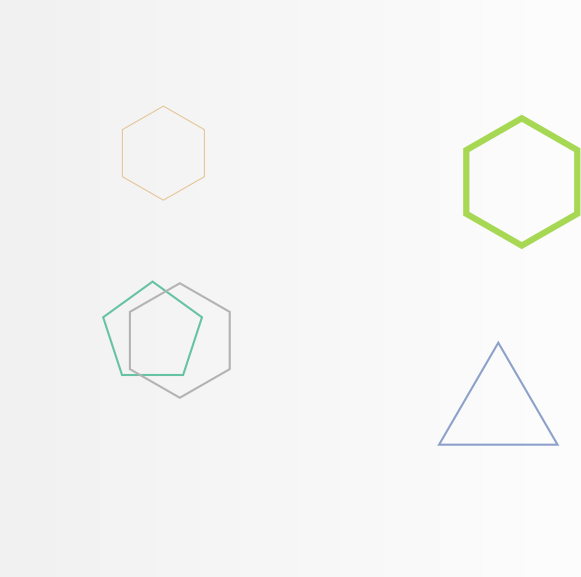[{"shape": "pentagon", "thickness": 1, "radius": 0.45, "center": [0.262, 0.422]}, {"shape": "triangle", "thickness": 1, "radius": 0.59, "center": [0.857, 0.288]}, {"shape": "hexagon", "thickness": 3, "radius": 0.55, "center": [0.898, 0.684]}, {"shape": "hexagon", "thickness": 0.5, "radius": 0.41, "center": [0.281, 0.734]}, {"shape": "hexagon", "thickness": 1, "radius": 0.5, "center": [0.309, 0.41]}]